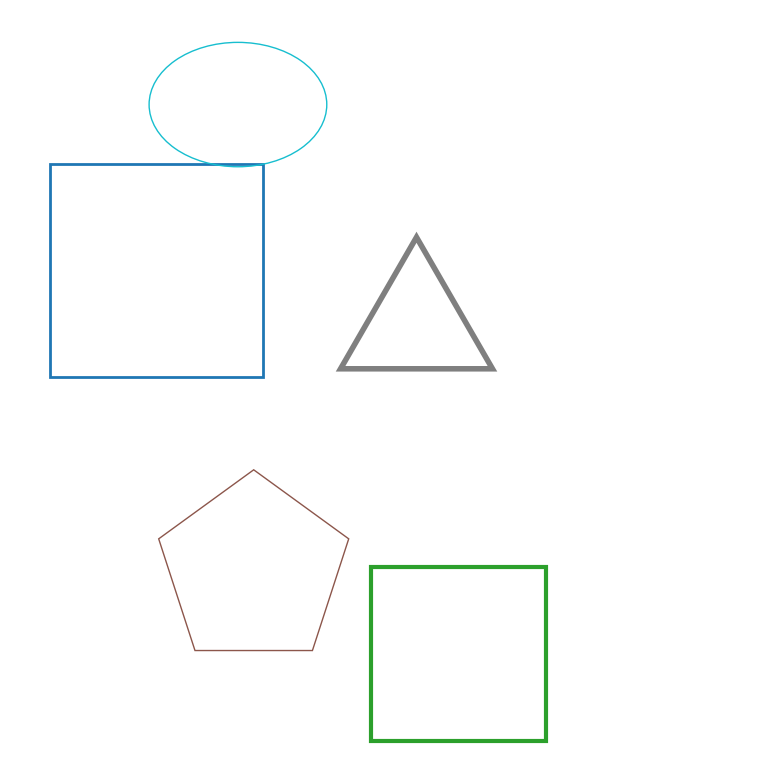[{"shape": "square", "thickness": 1, "radius": 0.69, "center": [0.204, 0.649]}, {"shape": "square", "thickness": 1.5, "radius": 0.57, "center": [0.595, 0.15]}, {"shape": "pentagon", "thickness": 0.5, "radius": 0.65, "center": [0.329, 0.26]}, {"shape": "triangle", "thickness": 2, "radius": 0.57, "center": [0.541, 0.578]}, {"shape": "oval", "thickness": 0.5, "radius": 0.58, "center": [0.309, 0.864]}]